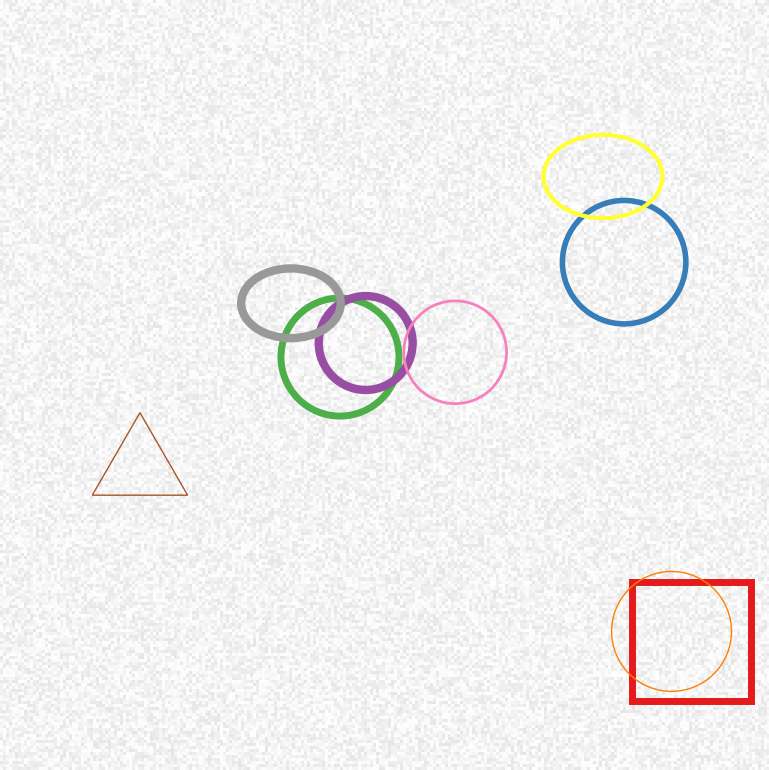[{"shape": "square", "thickness": 2.5, "radius": 0.39, "center": [0.899, 0.167]}, {"shape": "circle", "thickness": 2, "radius": 0.4, "center": [0.811, 0.66]}, {"shape": "circle", "thickness": 2.5, "radius": 0.38, "center": [0.442, 0.536]}, {"shape": "circle", "thickness": 3, "radius": 0.3, "center": [0.475, 0.555]}, {"shape": "circle", "thickness": 0.5, "radius": 0.39, "center": [0.872, 0.18]}, {"shape": "oval", "thickness": 1.5, "radius": 0.39, "center": [0.783, 0.771]}, {"shape": "triangle", "thickness": 0.5, "radius": 0.36, "center": [0.182, 0.393]}, {"shape": "circle", "thickness": 1, "radius": 0.33, "center": [0.591, 0.543]}, {"shape": "oval", "thickness": 3, "radius": 0.32, "center": [0.378, 0.606]}]